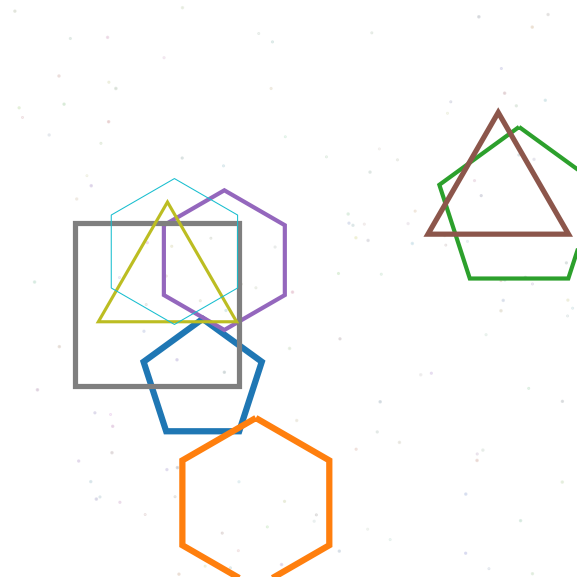[{"shape": "pentagon", "thickness": 3, "radius": 0.54, "center": [0.351, 0.339]}, {"shape": "hexagon", "thickness": 3, "radius": 0.73, "center": [0.443, 0.128]}, {"shape": "pentagon", "thickness": 2, "radius": 0.73, "center": [0.899, 0.634]}, {"shape": "hexagon", "thickness": 2, "radius": 0.6, "center": [0.388, 0.549]}, {"shape": "triangle", "thickness": 2.5, "radius": 0.7, "center": [0.863, 0.664]}, {"shape": "square", "thickness": 2.5, "radius": 0.71, "center": [0.272, 0.471]}, {"shape": "triangle", "thickness": 1.5, "radius": 0.69, "center": [0.29, 0.511]}, {"shape": "hexagon", "thickness": 0.5, "radius": 0.63, "center": [0.302, 0.564]}]